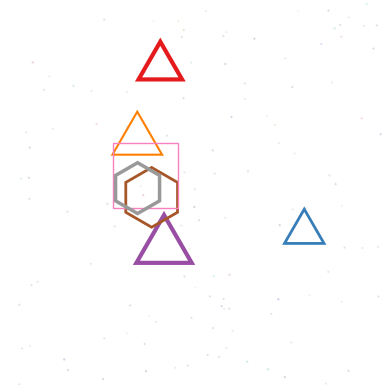[{"shape": "triangle", "thickness": 3, "radius": 0.33, "center": [0.416, 0.826]}, {"shape": "triangle", "thickness": 2, "radius": 0.3, "center": [0.79, 0.397]}, {"shape": "triangle", "thickness": 3, "radius": 0.41, "center": [0.426, 0.359]}, {"shape": "triangle", "thickness": 1.5, "radius": 0.37, "center": [0.357, 0.635]}, {"shape": "hexagon", "thickness": 2, "radius": 0.39, "center": [0.394, 0.487]}, {"shape": "square", "thickness": 1, "radius": 0.42, "center": [0.377, 0.544]}, {"shape": "hexagon", "thickness": 2.5, "radius": 0.33, "center": [0.357, 0.511]}]